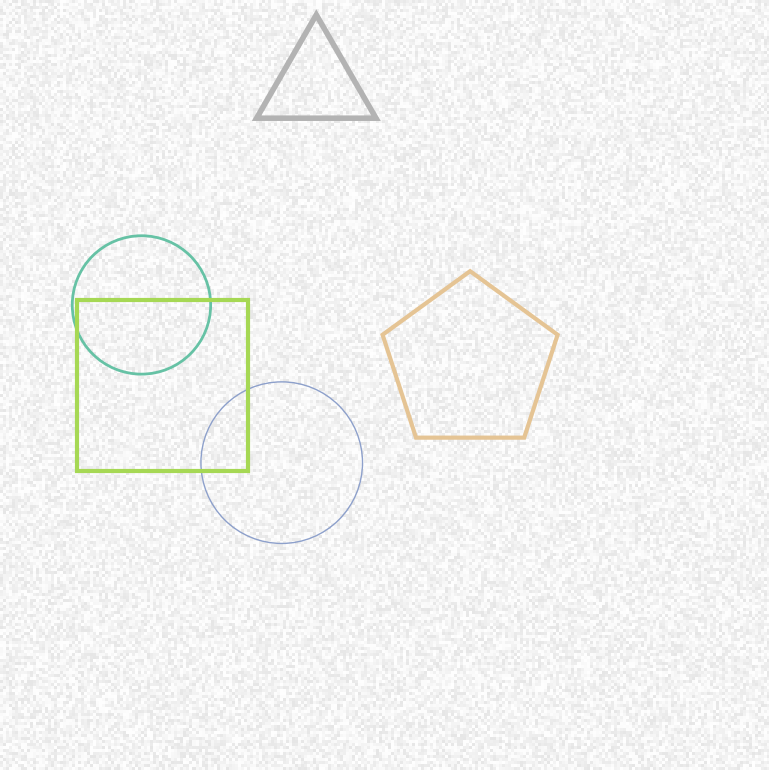[{"shape": "circle", "thickness": 1, "radius": 0.45, "center": [0.184, 0.604]}, {"shape": "circle", "thickness": 0.5, "radius": 0.52, "center": [0.366, 0.399]}, {"shape": "square", "thickness": 1.5, "radius": 0.55, "center": [0.211, 0.499]}, {"shape": "pentagon", "thickness": 1.5, "radius": 0.6, "center": [0.611, 0.528]}, {"shape": "triangle", "thickness": 2, "radius": 0.45, "center": [0.411, 0.891]}]